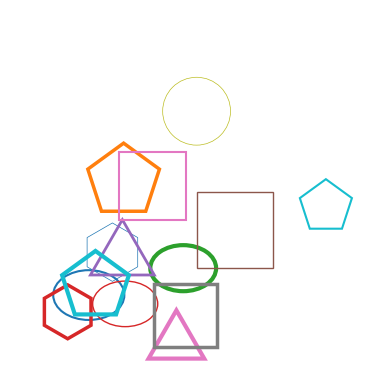[{"shape": "hexagon", "thickness": 0.5, "radius": 0.38, "center": [0.292, 0.345]}, {"shape": "oval", "thickness": 1.5, "radius": 0.46, "center": [0.231, 0.234]}, {"shape": "pentagon", "thickness": 2.5, "radius": 0.49, "center": [0.321, 0.53]}, {"shape": "oval", "thickness": 3, "radius": 0.43, "center": [0.476, 0.303]}, {"shape": "oval", "thickness": 1, "radius": 0.42, "center": [0.325, 0.211]}, {"shape": "hexagon", "thickness": 2.5, "radius": 0.35, "center": [0.176, 0.19]}, {"shape": "triangle", "thickness": 2, "radius": 0.48, "center": [0.318, 0.334]}, {"shape": "square", "thickness": 1, "radius": 0.49, "center": [0.611, 0.402]}, {"shape": "square", "thickness": 1.5, "radius": 0.44, "center": [0.396, 0.517]}, {"shape": "triangle", "thickness": 3, "radius": 0.42, "center": [0.458, 0.11]}, {"shape": "square", "thickness": 2.5, "radius": 0.41, "center": [0.482, 0.181]}, {"shape": "circle", "thickness": 0.5, "radius": 0.44, "center": [0.511, 0.711]}, {"shape": "pentagon", "thickness": 3, "radius": 0.46, "center": [0.248, 0.257]}, {"shape": "pentagon", "thickness": 1.5, "radius": 0.36, "center": [0.846, 0.464]}]